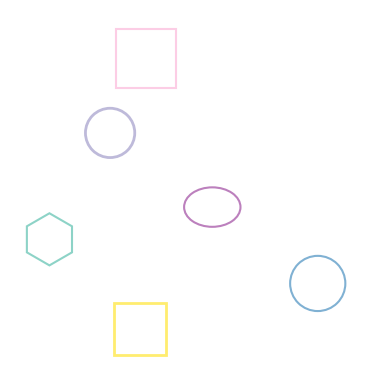[{"shape": "hexagon", "thickness": 1.5, "radius": 0.34, "center": [0.128, 0.378]}, {"shape": "circle", "thickness": 2, "radius": 0.32, "center": [0.286, 0.655]}, {"shape": "circle", "thickness": 1.5, "radius": 0.36, "center": [0.825, 0.264]}, {"shape": "square", "thickness": 1.5, "radius": 0.38, "center": [0.379, 0.848]}, {"shape": "oval", "thickness": 1.5, "radius": 0.37, "center": [0.551, 0.462]}, {"shape": "square", "thickness": 2, "radius": 0.34, "center": [0.365, 0.146]}]